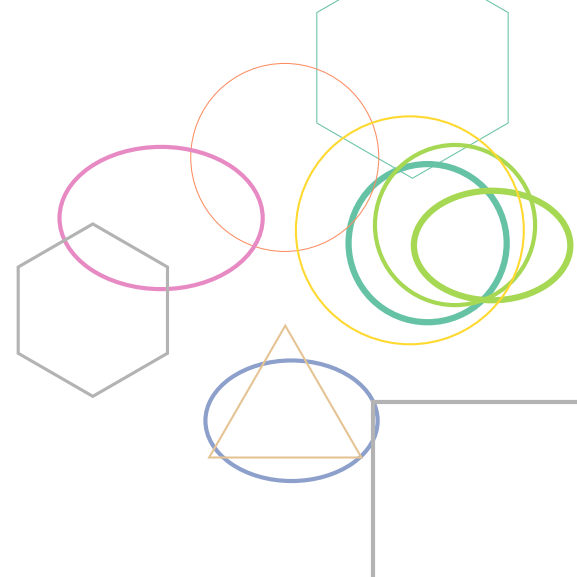[{"shape": "hexagon", "thickness": 0.5, "radius": 0.96, "center": [0.714, 0.882]}, {"shape": "circle", "thickness": 3, "radius": 0.68, "center": [0.74, 0.578]}, {"shape": "circle", "thickness": 0.5, "radius": 0.81, "center": [0.493, 0.727]}, {"shape": "oval", "thickness": 2, "radius": 0.75, "center": [0.505, 0.271]}, {"shape": "oval", "thickness": 2, "radius": 0.88, "center": [0.279, 0.622]}, {"shape": "oval", "thickness": 3, "radius": 0.68, "center": [0.852, 0.574]}, {"shape": "circle", "thickness": 2, "radius": 0.69, "center": [0.788, 0.609]}, {"shape": "circle", "thickness": 1, "radius": 0.99, "center": [0.71, 0.6]}, {"shape": "triangle", "thickness": 1, "radius": 0.76, "center": [0.494, 0.283]}, {"shape": "hexagon", "thickness": 1.5, "radius": 0.75, "center": [0.161, 0.462]}, {"shape": "square", "thickness": 2, "radius": 0.89, "center": [0.825, 0.124]}]